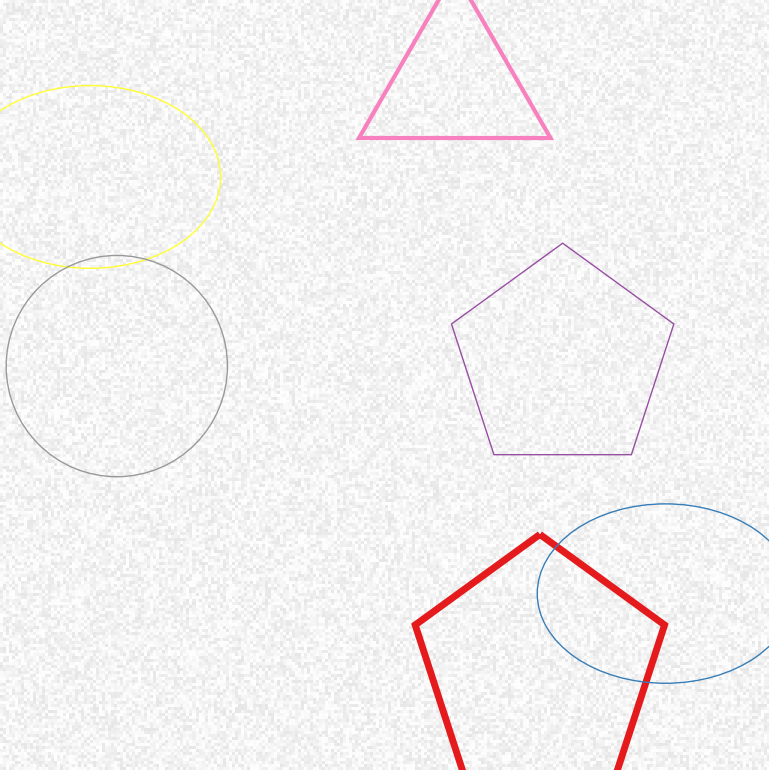[{"shape": "pentagon", "thickness": 2.5, "radius": 0.85, "center": [0.701, 0.136]}, {"shape": "oval", "thickness": 0.5, "radius": 0.83, "center": [0.864, 0.229]}, {"shape": "pentagon", "thickness": 0.5, "radius": 0.76, "center": [0.731, 0.532]}, {"shape": "oval", "thickness": 0.5, "radius": 0.85, "center": [0.117, 0.77]}, {"shape": "triangle", "thickness": 1.5, "radius": 0.72, "center": [0.591, 0.893]}, {"shape": "circle", "thickness": 0.5, "radius": 0.72, "center": [0.152, 0.525]}]